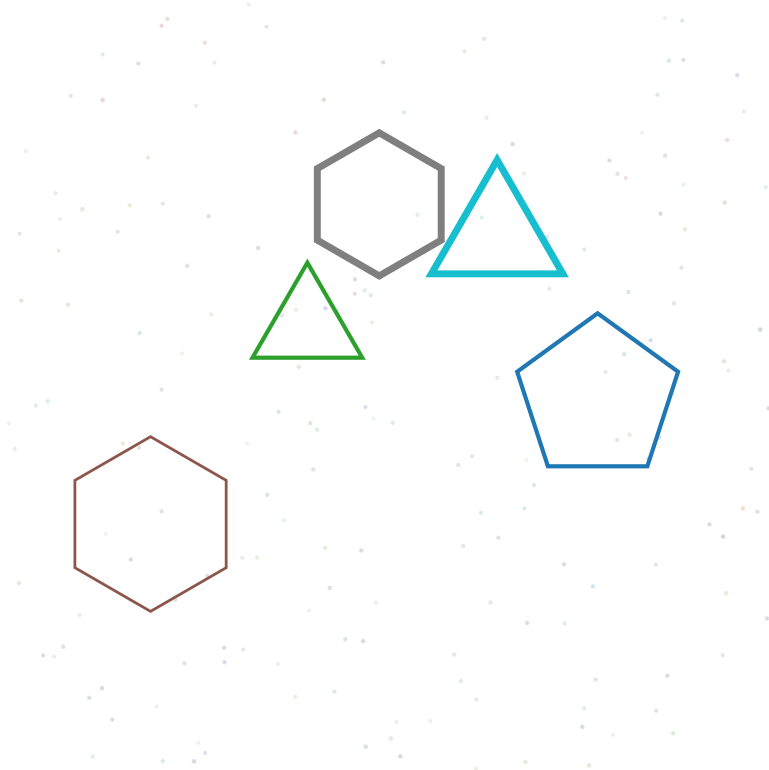[{"shape": "pentagon", "thickness": 1.5, "radius": 0.55, "center": [0.776, 0.483]}, {"shape": "triangle", "thickness": 1.5, "radius": 0.41, "center": [0.399, 0.577]}, {"shape": "hexagon", "thickness": 1, "radius": 0.57, "center": [0.195, 0.319]}, {"shape": "hexagon", "thickness": 2.5, "radius": 0.46, "center": [0.493, 0.735]}, {"shape": "triangle", "thickness": 2.5, "radius": 0.49, "center": [0.646, 0.694]}]